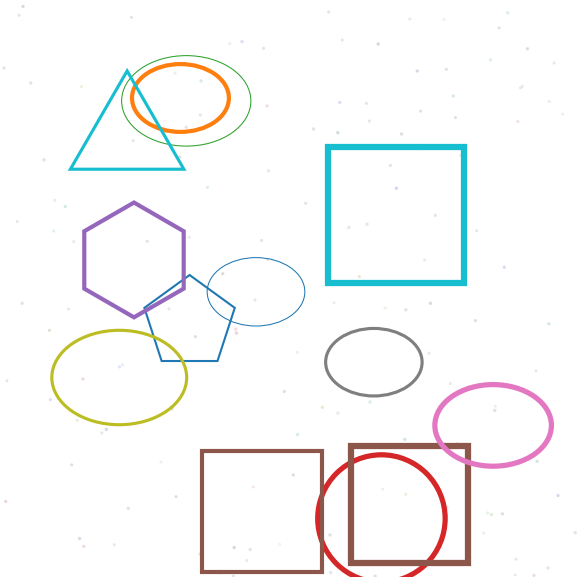[{"shape": "pentagon", "thickness": 1, "radius": 0.41, "center": [0.328, 0.441]}, {"shape": "oval", "thickness": 0.5, "radius": 0.42, "center": [0.443, 0.494]}, {"shape": "oval", "thickness": 2, "radius": 0.42, "center": [0.312, 0.829]}, {"shape": "oval", "thickness": 0.5, "radius": 0.56, "center": [0.323, 0.824]}, {"shape": "circle", "thickness": 2.5, "radius": 0.55, "center": [0.66, 0.101]}, {"shape": "hexagon", "thickness": 2, "radius": 0.5, "center": [0.232, 0.549]}, {"shape": "square", "thickness": 2, "radius": 0.52, "center": [0.454, 0.113]}, {"shape": "square", "thickness": 3, "radius": 0.51, "center": [0.709, 0.126]}, {"shape": "oval", "thickness": 2.5, "radius": 0.5, "center": [0.854, 0.263]}, {"shape": "oval", "thickness": 1.5, "radius": 0.42, "center": [0.647, 0.372]}, {"shape": "oval", "thickness": 1.5, "radius": 0.58, "center": [0.206, 0.345]}, {"shape": "square", "thickness": 3, "radius": 0.59, "center": [0.685, 0.626]}, {"shape": "triangle", "thickness": 1.5, "radius": 0.57, "center": [0.22, 0.763]}]